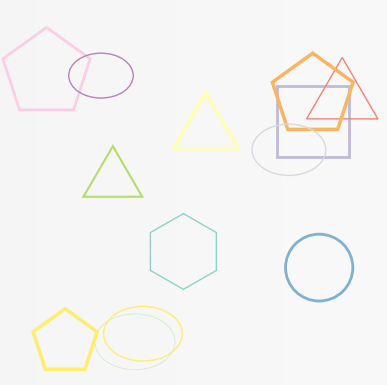[{"shape": "hexagon", "thickness": 1, "radius": 0.49, "center": [0.473, 0.347]}, {"shape": "triangle", "thickness": 2.5, "radius": 0.48, "center": [0.531, 0.662]}, {"shape": "square", "thickness": 2, "radius": 0.46, "center": [0.808, 0.683]}, {"shape": "triangle", "thickness": 1, "radius": 0.53, "center": [0.883, 0.744]}, {"shape": "circle", "thickness": 2, "radius": 0.43, "center": [0.824, 0.305]}, {"shape": "pentagon", "thickness": 2.5, "radius": 0.55, "center": [0.807, 0.753]}, {"shape": "triangle", "thickness": 1.5, "radius": 0.44, "center": [0.291, 0.533]}, {"shape": "pentagon", "thickness": 2, "radius": 0.59, "center": [0.12, 0.81]}, {"shape": "oval", "thickness": 1, "radius": 0.48, "center": [0.746, 0.611]}, {"shape": "oval", "thickness": 1, "radius": 0.42, "center": [0.261, 0.804]}, {"shape": "oval", "thickness": 0.5, "radius": 0.52, "center": [0.348, 0.112]}, {"shape": "pentagon", "thickness": 2.5, "radius": 0.43, "center": [0.168, 0.111]}, {"shape": "oval", "thickness": 1, "radius": 0.51, "center": [0.369, 0.133]}]